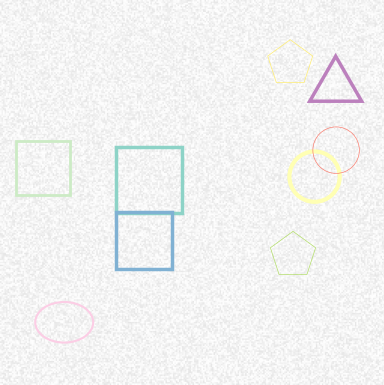[{"shape": "square", "thickness": 2.5, "radius": 0.43, "center": [0.387, 0.533]}, {"shape": "circle", "thickness": 3, "radius": 0.33, "center": [0.817, 0.541]}, {"shape": "circle", "thickness": 0.5, "radius": 0.3, "center": [0.873, 0.61]}, {"shape": "square", "thickness": 2.5, "radius": 0.37, "center": [0.374, 0.375]}, {"shape": "pentagon", "thickness": 0.5, "radius": 0.31, "center": [0.761, 0.337]}, {"shape": "oval", "thickness": 1.5, "radius": 0.38, "center": [0.167, 0.163]}, {"shape": "triangle", "thickness": 2.5, "radius": 0.39, "center": [0.872, 0.776]}, {"shape": "square", "thickness": 2, "radius": 0.35, "center": [0.112, 0.564]}, {"shape": "pentagon", "thickness": 0.5, "radius": 0.31, "center": [0.754, 0.835]}]